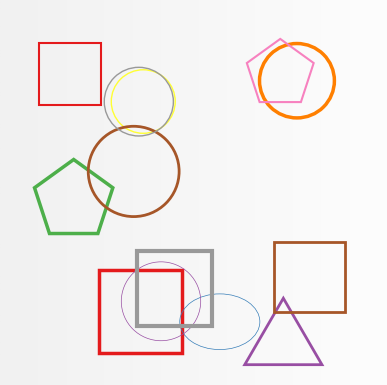[{"shape": "square", "thickness": 1.5, "radius": 0.4, "center": [0.18, 0.807]}, {"shape": "square", "thickness": 2.5, "radius": 0.54, "center": [0.362, 0.19]}, {"shape": "oval", "thickness": 0.5, "radius": 0.52, "center": [0.567, 0.164]}, {"shape": "pentagon", "thickness": 2.5, "radius": 0.53, "center": [0.19, 0.479]}, {"shape": "triangle", "thickness": 2, "radius": 0.58, "center": [0.731, 0.11]}, {"shape": "circle", "thickness": 0.5, "radius": 0.51, "center": [0.415, 0.217]}, {"shape": "circle", "thickness": 2.5, "radius": 0.48, "center": [0.766, 0.79]}, {"shape": "circle", "thickness": 1, "radius": 0.41, "center": [0.37, 0.736]}, {"shape": "square", "thickness": 2, "radius": 0.46, "center": [0.8, 0.281]}, {"shape": "circle", "thickness": 2, "radius": 0.59, "center": [0.345, 0.555]}, {"shape": "pentagon", "thickness": 1.5, "radius": 0.45, "center": [0.723, 0.808]}, {"shape": "square", "thickness": 3, "radius": 0.49, "center": [0.45, 0.25]}, {"shape": "circle", "thickness": 1, "radius": 0.45, "center": [0.358, 0.736]}]